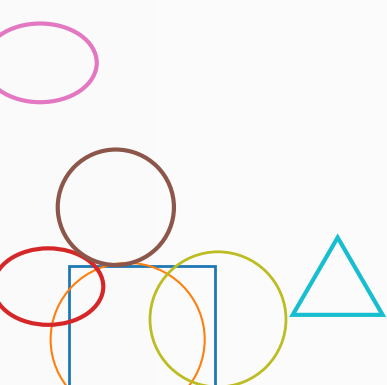[{"shape": "square", "thickness": 2, "radius": 0.94, "center": [0.368, 0.122]}, {"shape": "circle", "thickness": 1.5, "radius": 0.99, "center": [0.329, 0.118]}, {"shape": "oval", "thickness": 3, "radius": 0.71, "center": [0.125, 0.256]}, {"shape": "circle", "thickness": 3, "radius": 0.75, "center": [0.299, 0.462]}, {"shape": "oval", "thickness": 3, "radius": 0.73, "center": [0.104, 0.837]}, {"shape": "circle", "thickness": 2, "radius": 0.88, "center": [0.563, 0.17]}, {"shape": "triangle", "thickness": 3, "radius": 0.67, "center": [0.871, 0.249]}]